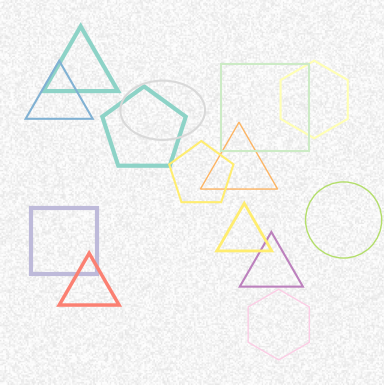[{"shape": "triangle", "thickness": 3, "radius": 0.56, "center": [0.21, 0.819]}, {"shape": "pentagon", "thickness": 3, "radius": 0.57, "center": [0.374, 0.662]}, {"shape": "hexagon", "thickness": 1.5, "radius": 0.5, "center": [0.816, 0.742]}, {"shape": "square", "thickness": 3, "radius": 0.43, "center": [0.167, 0.374]}, {"shape": "triangle", "thickness": 2.5, "radius": 0.45, "center": [0.232, 0.253]}, {"shape": "triangle", "thickness": 1.5, "radius": 0.5, "center": [0.154, 0.742]}, {"shape": "triangle", "thickness": 1, "radius": 0.58, "center": [0.621, 0.567]}, {"shape": "circle", "thickness": 1, "radius": 0.49, "center": [0.893, 0.429]}, {"shape": "hexagon", "thickness": 1, "radius": 0.46, "center": [0.724, 0.157]}, {"shape": "oval", "thickness": 1.5, "radius": 0.55, "center": [0.423, 0.714]}, {"shape": "triangle", "thickness": 1.5, "radius": 0.47, "center": [0.705, 0.303]}, {"shape": "square", "thickness": 1.5, "radius": 0.57, "center": [0.688, 0.721]}, {"shape": "pentagon", "thickness": 1.5, "radius": 0.44, "center": [0.523, 0.546]}, {"shape": "triangle", "thickness": 2, "radius": 0.41, "center": [0.634, 0.389]}]